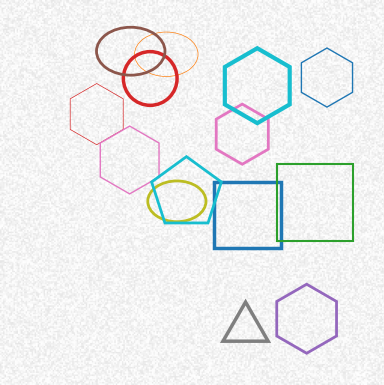[{"shape": "hexagon", "thickness": 1, "radius": 0.38, "center": [0.849, 0.799]}, {"shape": "square", "thickness": 2.5, "radius": 0.43, "center": [0.643, 0.441]}, {"shape": "oval", "thickness": 0.5, "radius": 0.41, "center": [0.432, 0.859]}, {"shape": "square", "thickness": 1.5, "radius": 0.5, "center": [0.818, 0.474]}, {"shape": "circle", "thickness": 2.5, "radius": 0.35, "center": [0.39, 0.796]}, {"shape": "hexagon", "thickness": 0.5, "radius": 0.4, "center": [0.251, 0.704]}, {"shape": "hexagon", "thickness": 2, "radius": 0.45, "center": [0.796, 0.172]}, {"shape": "oval", "thickness": 2, "radius": 0.44, "center": [0.34, 0.867]}, {"shape": "hexagon", "thickness": 2, "radius": 0.39, "center": [0.629, 0.651]}, {"shape": "hexagon", "thickness": 1, "radius": 0.44, "center": [0.337, 0.584]}, {"shape": "triangle", "thickness": 2.5, "radius": 0.34, "center": [0.638, 0.148]}, {"shape": "oval", "thickness": 2, "radius": 0.38, "center": [0.459, 0.477]}, {"shape": "hexagon", "thickness": 3, "radius": 0.49, "center": [0.668, 0.777]}, {"shape": "pentagon", "thickness": 2, "radius": 0.48, "center": [0.484, 0.498]}]